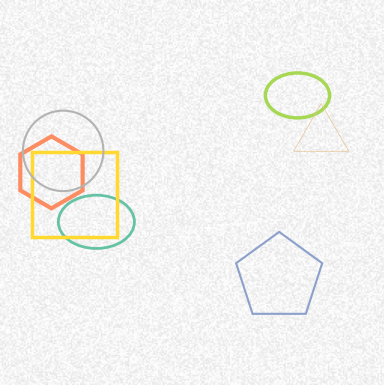[{"shape": "oval", "thickness": 2, "radius": 0.49, "center": [0.25, 0.424]}, {"shape": "hexagon", "thickness": 3, "radius": 0.47, "center": [0.134, 0.552]}, {"shape": "pentagon", "thickness": 1.5, "radius": 0.59, "center": [0.725, 0.28]}, {"shape": "oval", "thickness": 2.5, "radius": 0.42, "center": [0.773, 0.752]}, {"shape": "square", "thickness": 2.5, "radius": 0.55, "center": [0.195, 0.494]}, {"shape": "triangle", "thickness": 0.5, "radius": 0.41, "center": [0.834, 0.648]}, {"shape": "circle", "thickness": 1.5, "radius": 0.52, "center": [0.164, 0.608]}]